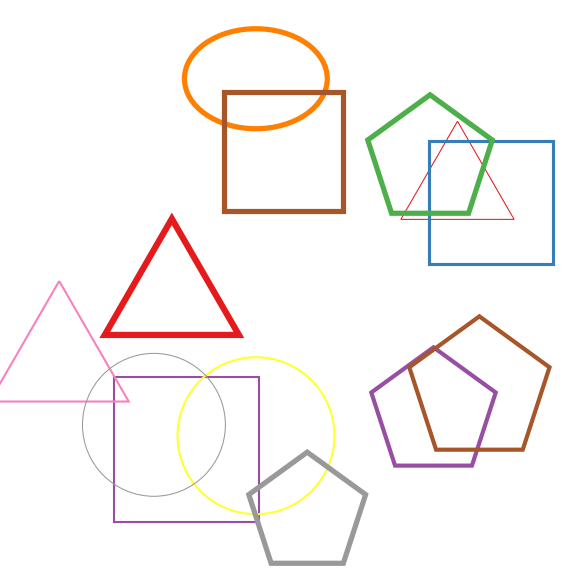[{"shape": "triangle", "thickness": 3, "radius": 0.67, "center": [0.298, 0.486]}, {"shape": "triangle", "thickness": 0.5, "radius": 0.57, "center": [0.792, 0.676]}, {"shape": "square", "thickness": 1.5, "radius": 0.53, "center": [0.85, 0.649]}, {"shape": "pentagon", "thickness": 2.5, "radius": 0.57, "center": [0.745, 0.722]}, {"shape": "square", "thickness": 1, "radius": 0.63, "center": [0.323, 0.22]}, {"shape": "pentagon", "thickness": 2, "radius": 0.57, "center": [0.751, 0.284]}, {"shape": "oval", "thickness": 2.5, "radius": 0.62, "center": [0.443, 0.863]}, {"shape": "circle", "thickness": 1, "radius": 0.68, "center": [0.443, 0.245]}, {"shape": "square", "thickness": 2.5, "radius": 0.52, "center": [0.491, 0.737]}, {"shape": "pentagon", "thickness": 2, "radius": 0.64, "center": [0.83, 0.324]}, {"shape": "triangle", "thickness": 1, "radius": 0.7, "center": [0.102, 0.373]}, {"shape": "circle", "thickness": 0.5, "radius": 0.62, "center": [0.267, 0.263]}, {"shape": "pentagon", "thickness": 2.5, "radius": 0.53, "center": [0.532, 0.11]}]